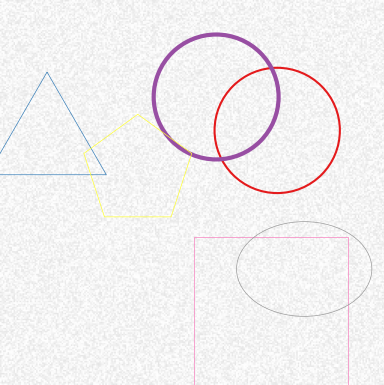[{"shape": "circle", "thickness": 1.5, "radius": 0.81, "center": [0.72, 0.661]}, {"shape": "triangle", "thickness": 0.5, "radius": 0.89, "center": [0.122, 0.635]}, {"shape": "circle", "thickness": 3, "radius": 0.81, "center": [0.561, 0.748]}, {"shape": "pentagon", "thickness": 0.5, "radius": 0.74, "center": [0.358, 0.556]}, {"shape": "square", "thickness": 0.5, "radius": 1.0, "center": [0.704, 0.185]}, {"shape": "oval", "thickness": 0.5, "radius": 0.88, "center": [0.79, 0.301]}]